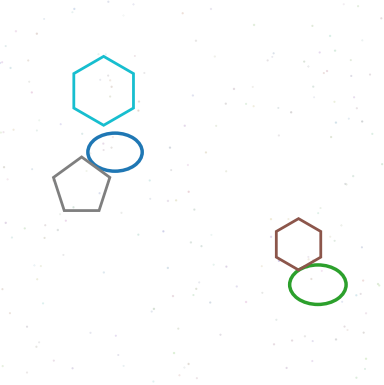[{"shape": "oval", "thickness": 2.5, "radius": 0.35, "center": [0.299, 0.605]}, {"shape": "oval", "thickness": 2.5, "radius": 0.37, "center": [0.826, 0.261]}, {"shape": "hexagon", "thickness": 2, "radius": 0.33, "center": [0.775, 0.365]}, {"shape": "pentagon", "thickness": 2, "radius": 0.38, "center": [0.212, 0.515]}, {"shape": "hexagon", "thickness": 2, "radius": 0.45, "center": [0.269, 0.764]}]